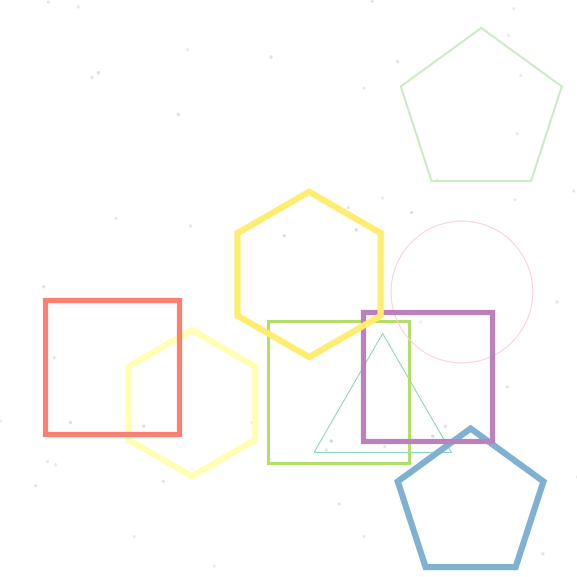[{"shape": "triangle", "thickness": 0.5, "radius": 0.69, "center": [0.663, 0.284]}, {"shape": "hexagon", "thickness": 3, "radius": 0.63, "center": [0.332, 0.301]}, {"shape": "square", "thickness": 2.5, "radius": 0.58, "center": [0.193, 0.363]}, {"shape": "pentagon", "thickness": 3, "radius": 0.66, "center": [0.815, 0.124]}, {"shape": "square", "thickness": 1.5, "radius": 0.61, "center": [0.586, 0.32]}, {"shape": "circle", "thickness": 0.5, "radius": 0.61, "center": [0.8, 0.493]}, {"shape": "square", "thickness": 2.5, "radius": 0.56, "center": [0.74, 0.348]}, {"shape": "pentagon", "thickness": 1, "radius": 0.73, "center": [0.833, 0.804]}, {"shape": "hexagon", "thickness": 3, "radius": 0.72, "center": [0.535, 0.524]}]